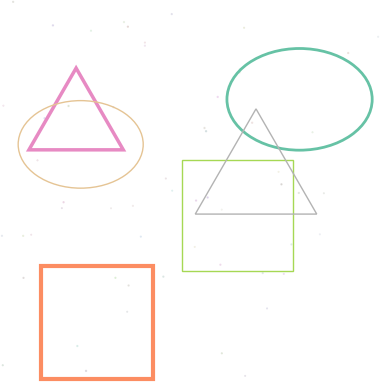[{"shape": "oval", "thickness": 2, "radius": 0.94, "center": [0.778, 0.742]}, {"shape": "square", "thickness": 3, "radius": 0.73, "center": [0.252, 0.163]}, {"shape": "triangle", "thickness": 2.5, "radius": 0.71, "center": [0.198, 0.682]}, {"shape": "square", "thickness": 1, "radius": 0.72, "center": [0.616, 0.44]}, {"shape": "oval", "thickness": 1, "radius": 0.81, "center": [0.21, 0.625]}, {"shape": "triangle", "thickness": 1, "radius": 0.91, "center": [0.665, 0.535]}]